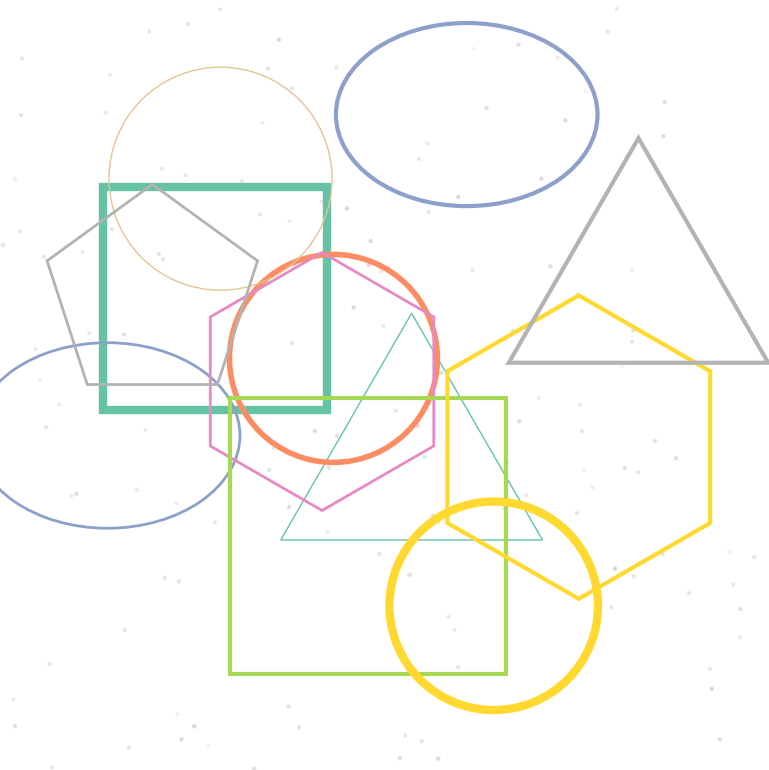[{"shape": "triangle", "thickness": 0.5, "radius": 0.98, "center": [0.535, 0.397]}, {"shape": "square", "thickness": 3, "radius": 0.73, "center": [0.279, 0.613]}, {"shape": "circle", "thickness": 2, "radius": 0.68, "center": [0.433, 0.535]}, {"shape": "oval", "thickness": 1, "radius": 0.86, "center": [0.14, 0.434]}, {"shape": "oval", "thickness": 1.5, "radius": 0.85, "center": [0.606, 0.851]}, {"shape": "hexagon", "thickness": 1, "radius": 0.84, "center": [0.418, 0.505]}, {"shape": "square", "thickness": 1.5, "radius": 0.9, "center": [0.478, 0.303]}, {"shape": "hexagon", "thickness": 1.5, "radius": 0.99, "center": [0.752, 0.419]}, {"shape": "circle", "thickness": 3, "radius": 0.68, "center": [0.641, 0.213]}, {"shape": "circle", "thickness": 0.5, "radius": 0.72, "center": [0.286, 0.768]}, {"shape": "triangle", "thickness": 1.5, "radius": 0.97, "center": [0.829, 0.626]}, {"shape": "pentagon", "thickness": 1, "radius": 0.72, "center": [0.198, 0.617]}]